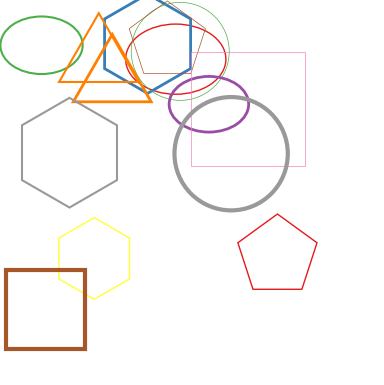[{"shape": "oval", "thickness": 1, "radius": 0.65, "center": [0.457, 0.846]}, {"shape": "pentagon", "thickness": 1, "radius": 0.54, "center": [0.721, 0.336]}, {"shape": "hexagon", "thickness": 2, "radius": 0.64, "center": [0.383, 0.886]}, {"shape": "circle", "thickness": 0.5, "radius": 0.64, "center": [0.468, 0.867]}, {"shape": "oval", "thickness": 1.5, "radius": 0.53, "center": [0.108, 0.882]}, {"shape": "oval", "thickness": 2, "radius": 0.52, "center": [0.543, 0.729]}, {"shape": "triangle", "thickness": 2, "radius": 0.58, "center": [0.292, 0.794]}, {"shape": "triangle", "thickness": 1.5, "radius": 0.6, "center": [0.257, 0.847]}, {"shape": "hexagon", "thickness": 1, "radius": 0.53, "center": [0.245, 0.329]}, {"shape": "pentagon", "thickness": 0.5, "radius": 0.52, "center": [0.435, 0.893]}, {"shape": "square", "thickness": 3, "radius": 0.51, "center": [0.118, 0.195]}, {"shape": "square", "thickness": 0.5, "radius": 0.74, "center": [0.644, 0.716]}, {"shape": "hexagon", "thickness": 1.5, "radius": 0.71, "center": [0.18, 0.603]}, {"shape": "circle", "thickness": 3, "radius": 0.74, "center": [0.6, 0.601]}]